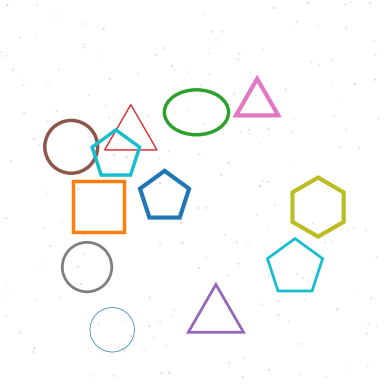[{"shape": "circle", "thickness": 0.5, "radius": 0.29, "center": [0.291, 0.143]}, {"shape": "pentagon", "thickness": 3, "radius": 0.34, "center": [0.427, 0.489]}, {"shape": "square", "thickness": 2.5, "radius": 0.33, "center": [0.256, 0.463]}, {"shape": "oval", "thickness": 2.5, "radius": 0.42, "center": [0.51, 0.708]}, {"shape": "triangle", "thickness": 1, "radius": 0.39, "center": [0.34, 0.65]}, {"shape": "triangle", "thickness": 2, "radius": 0.41, "center": [0.561, 0.178]}, {"shape": "circle", "thickness": 2.5, "radius": 0.34, "center": [0.185, 0.619]}, {"shape": "triangle", "thickness": 3, "radius": 0.32, "center": [0.668, 0.732]}, {"shape": "circle", "thickness": 2, "radius": 0.32, "center": [0.226, 0.306]}, {"shape": "hexagon", "thickness": 3, "radius": 0.38, "center": [0.826, 0.462]}, {"shape": "pentagon", "thickness": 2.5, "radius": 0.32, "center": [0.301, 0.598]}, {"shape": "pentagon", "thickness": 2, "radius": 0.38, "center": [0.766, 0.305]}]